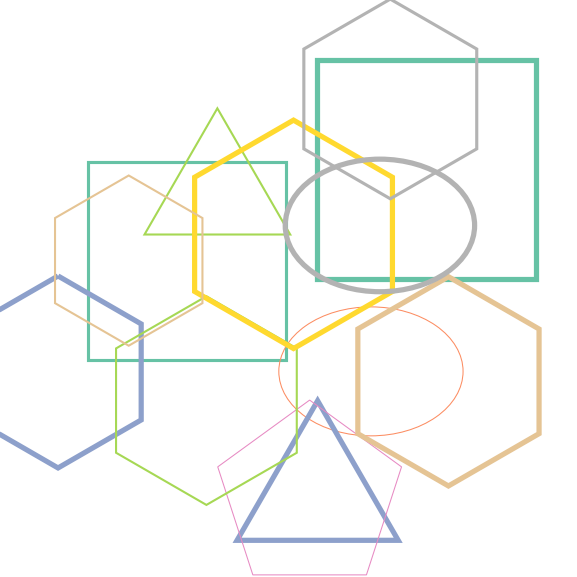[{"shape": "square", "thickness": 2.5, "radius": 0.95, "center": [0.739, 0.706]}, {"shape": "square", "thickness": 1.5, "radius": 0.86, "center": [0.324, 0.547]}, {"shape": "oval", "thickness": 0.5, "radius": 0.8, "center": [0.642, 0.356]}, {"shape": "triangle", "thickness": 2.5, "radius": 0.81, "center": [0.55, 0.144]}, {"shape": "hexagon", "thickness": 2.5, "radius": 0.83, "center": [0.101, 0.355]}, {"shape": "pentagon", "thickness": 0.5, "radius": 0.84, "center": [0.536, 0.139]}, {"shape": "triangle", "thickness": 1, "radius": 0.73, "center": [0.376, 0.666]}, {"shape": "hexagon", "thickness": 1, "radius": 0.9, "center": [0.357, 0.305]}, {"shape": "hexagon", "thickness": 2.5, "radius": 0.99, "center": [0.508, 0.593]}, {"shape": "hexagon", "thickness": 1, "radius": 0.74, "center": [0.223, 0.548]}, {"shape": "hexagon", "thickness": 2.5, "radius": 0.91, "center": [0.777, 0.339]}, {"shape": "hexagon", "thickness": 1.5, "radius": 0.86, "center": [0.676, 0.828]}, {"shape": "oval", "thickness": 2.5, "radius": 0.82, "center": [0.658, 0.609]}]